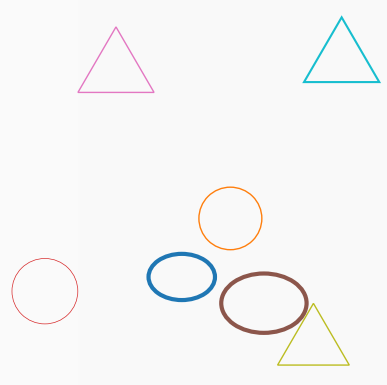[{"shape": "oval", "thickness": 3, "radius": 0.43, "center": [0.469, 0.281]}, {"shape": "circle", "thickness": 1, "radius": 0.41, "center": [0.595, 0.433]}, {"shape": "circle", "thickness": 0.5, "radius": 0.42, "center": [0.116, 0.244]}, {"shape": "oval", "thickness": 3, "radius": 0.55, "center": [0.681, 0.213]}, {"shape": "triangle", "thickness": 1, "radius": 0.57, "center": [0.299, 0.817]}, {"shape": "triangle", "thickness": 1, "radius": 0.53, "center": [0.809, 0.105]}, {"shape": "triangle", "thickness": 1.5, "radius": 0.56, "center": [0.882, 0.843]}]